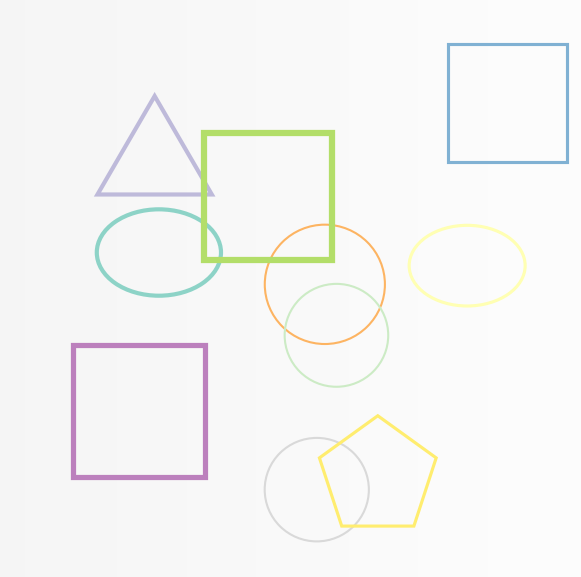[{"shape": "oval", "thickness": 2, "radius": 0.53, "center": [0.273, 0.562]}, {"shape": "oval", "thickness": 1.5, "radius": 0.5, "center": [0.804, 0.539]}, {"shape": "triangle", "thickness": 2, "radius": 0.57, "center": [0.266, 0.719]}, {"shape": "square", "thickness": 1.5, "radius": 0.51, "center": [0.873, 0.821]}, {"shape": "circle", "thickness": 1, "radius": 0.52, "center": [0.559, 0.507]}, {"shape": "square", "thickness": 3, "radius": 0.55, "center": [0.462, 0.659]}, {"shape": "circle", "thickness": 1, "radius": 0.45, "center": [0.545, 0.151]}, {"shape": "square", "thickness": 2.5, "radius": 0.57, "center": [0.239, 0.287]}, {"shape": "circle", "thickness": 1, "radius": 0.45, "center": [0.579, 0.418]}, {"shape": "pentagon", "thickness": 1.5, "radius": 0.53, "center": [0.65, 0.174]}]